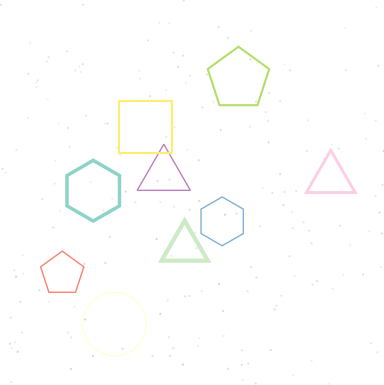[{"shape": "hexagon", "thickness": 2.5, "radius": 0.39, "center": [0.242, 0.505]}, {"shape": "circle", "thickness": 0.5, "radius": 0.41, "center": [0.297, 0.158]}, {"shape": "pentagon", "thickness": 1, "radius": 0.3, "center": [0.162, 0.289]}, {"shape": "hexagon", "thickness": 1, "radius": 0.32, "center": [0.577, 0.425]}, {"shape": "pentagon", "thickness": 1.5, "radius": 0.42, "center": [0.619, 0.795]}, {"shape": "triangle", "thickness": 2, "radius": 0.37, "center": [0.859, 0.537]}, {"shape": "triangle", "thickness": 1, "radius": 0.4, "center": [0.425, 0.545]}, {"shape": "triangle", "thickness": 3, "radius": 0.35, "center": [0.48, 0.358]}, {"shape": "square", "thickness": 1.5, "radius": 0.34, "center": [0.378, 0.67]}]